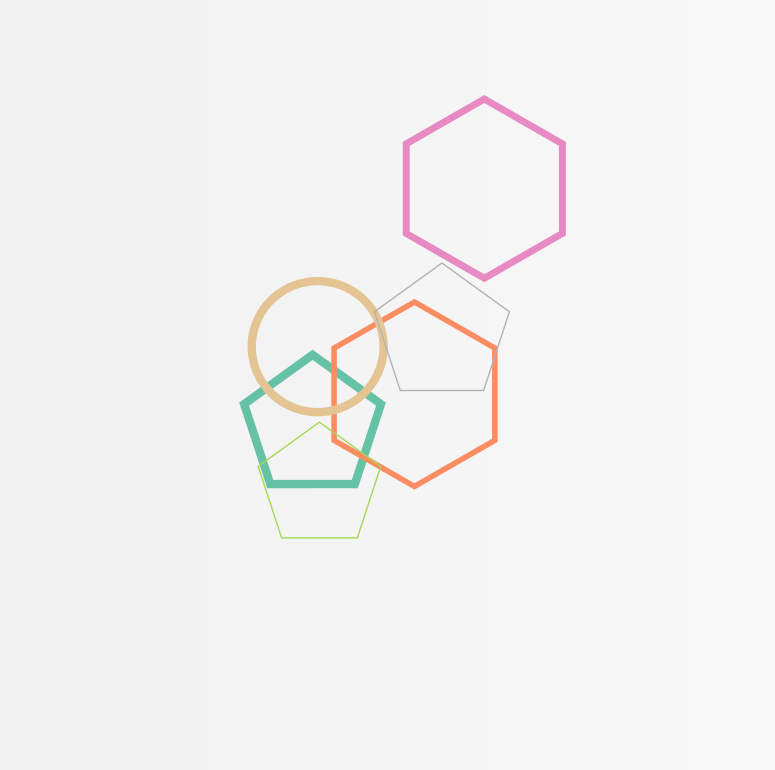[{"shape": "pentagon", "thickness": 3, "radius": 0.46, "center": [0.403, 0.446]}, {"shape": "hexagon", "thickness": 2, "radius": 0.6, "center": [0.535, 0.488]}, {"shape": "hexagon", "thickness": 2.5, "radius": 0.58, "center": [0.625, 0.755]}, {"shape": "pentagon", "thickness": 0.5, "radius": 0.42, "center": [0.412, 0.369]}, {"shape": "circle", "thickness": 3, "radius": 0.43, "center": [0.41, 0.55]}, {"shape": "pentagon", "thickness": 0.5, "radius": 0.46, "center": [0.57, 0.567]}]